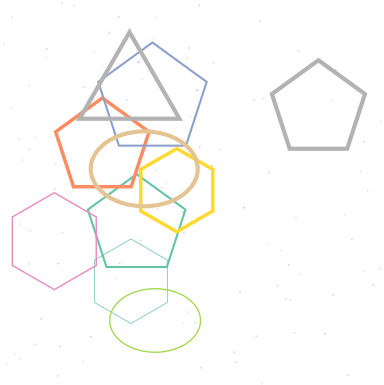[{"shape": "pentagon", "thickness": 1.5, "radius": 0.67, "center": [0.355, 0.414]}, {"shape": "hexagon", "thickness": 0.5, "radius": 0.55, "center": [0.34, 0.269]}, {"shape": "pentagon", "thickness": 2.5, "radius": 0.64, "center": [0.266, 0.618]}, {"shape": "pentagon", "thickness": 1.5, "radius": 0.74, "center": [0.396, 0.742]}, {"shape": "hexagon", "thickness": 1, "radius": 0.63, "center": [0.141, 0.374]}, {"shape": "oval", "thickness": 1, "radius": 0.59, "center": [0.403, 0.168]}, {"shape": "hexagon", "thickness": 2.5, "radius": 0.54, "center": [0.459, 0.506]}, {"shape": "oval", "thickness": 3, "radius": 0.69, "center": [0.375, 0.561]}, {"shape": "pentagon", "thickness": 3, "radius": 0.64, "center": [0.827, 0.716]}, {"shape": "triangle", "thickness": 3, "radius": 0.75, "center": [0.336, 0.767]}]